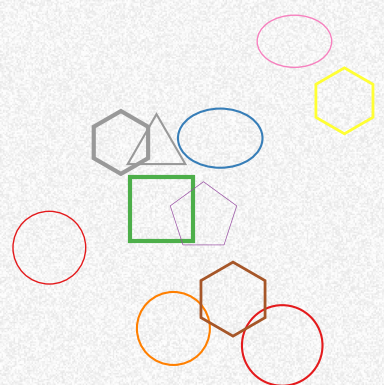[{"shape": "circle", "thickness": 1.5, "radius": 0.52, "center": [0.733, 0.103]}, {"shape": "circle", "thickness": 1, "radius": 0.47, "center": [0.128, 0.357]}, {"shape": "oval", "thickness": 1.5, "radius": 0.55, "center": [0.572, 0.641]}, {"shape": "square", "thickness": 3, "radius": 0.41, "center": [0.419, 0.458]}, {"shape": "pentagon", "thickness": 0.5, "radius": 0.45, "center": [0.529, 0.437]}, {"shape": "circle", "thickness": 1.5, "radius": 0.47, "center": [0.45, 0.147]}, {"shape": "hexagon", "thickness": 2, "radius": 0.43, "center": [0.895, 0.738]}, {"shape": "hexagon", "thickness": 2, "radius": 0.48, "center": [0.605, 0.223]}, {"shape": "oval", "thickness": 1, "radius": 0.48, "center": [0.765, 0.893]}, {"shape": "triangle", "thickness": 1.5, "radius": 0.43, "center": [0.407, 0.617]}, {"shape": "hexagon", "thickness": 3, "radius": 0.41, "center": [0.314, 0.63]}]